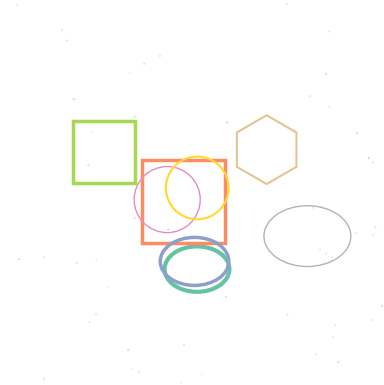[{"shape": "oval", "thickness": 3, "radius": 0.42, "center": [0.512, 0.301]}, {"shape": "square", "thickness": 2.5, "radius": 0.54, "center": [0.477, 0.477]}, {"shape": "oval", "thickness": 2.5, "radius": 0.45, "center": [0.505, 0.321]}, {"shape": "circle", "thickness": 1, "radius": 0.43, "center": [0.434, 0.482]}, {"shape": "square", "thickness": 2.5, "radius": 0.4, "center": [0.271, 0.606]}, {"shape": "circle", "thickness": 1.5, "radius": 0.41, "center": [0.512, 0.512]}, {"shape": "hexagon", "thickness": 1.5, "radius": 0.45, "center": [0.693, 0.611]}, {"shape": "oval", "thickness": 1, "radius": 0.56, "center": [0.798, 0.387]}]